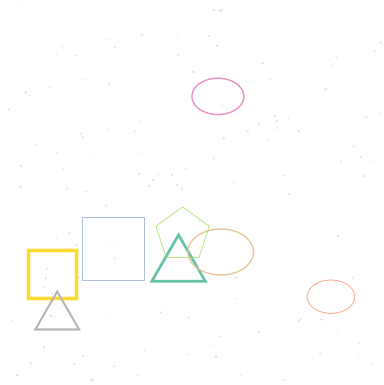[{"shape": "triangle", "thickness": 2, "radius": 0.4, "center": [0.464, 0.31]}, {"shape": "oval", "thickness": 0.5, "radius": 0.31, "center": [0.86, 0.229]}, {"shape": "square", "thickness": 0.5, "radius": 0.41, "center": [0.294, 0.354]}, {"shape": "oval", "thickness": 1, "radius": 0.34, "center": [0.566, 0.75]}, {"shape": "pentagon", "thickness": 0.5, "radius": 0.36, "center": [0.474, 0.39]}, {"shape": "square", "thickness": 2.5, "radius": 0.31, "center": [0.135, 0.288]}, {"shape": "oval", "thickness": 1, "radius": 0.43, "center": [0.573, 0.346]}, {"shape": "triangle", "thickness": 1.5, "radius": 0.33, "center": [0.149, 0.177]}]